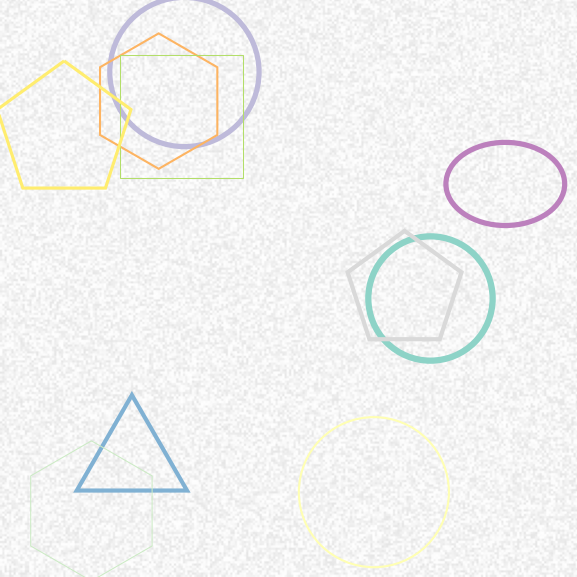[{"shape": "circle", "thickness": 3, "radius": 0.54, "center": [0.745, 0.482]}, {"shape": "circle", "thickness": 1, "radius": 0.65, "center": [0.647, 0.147]}, {"shape": "circle", "thickness": 2.5, "radius": 0.65, "center": [0.319, 0.874]}, {"shape": "triangle", "thickness": 2, "radius": 0.55, "center": [0.228, 0.205]}, {"shape": "hexagon", "thickness": 1, "radius": 0.59, "center": [0.275, 0.824]}, {"shape": "square", "thickness": 0.5, "radius": 0.53, "center": [0.314, 0.797]}, {"shape": "pentagon", "thickness": 2, "radius": 0.52, "center": [0.701, 0.496]}, {"shape": "oval", "thickness": 2.5, "radius": 0.51, "center": [0.875, 0.681]}, {"shape": "hexagon", "thickness": 0.5, "radius": 0.61, "center": [0.158, 0.114]}, {"shape": "pentagon", "thickness": 1.5, "radius": 0.61, "center": [0.111, 0.772]}]